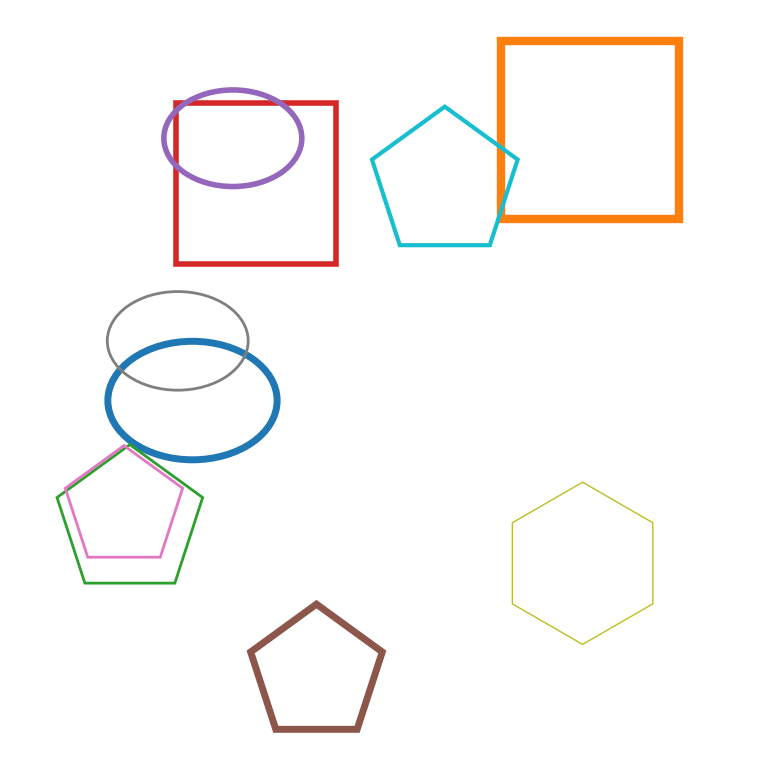[{"shape": "oval", "thickness": 2.5, "radius": 0.55, "center": [0.25, 0.48]}, {"shape": "square", "thickness": 3, "radius": 0.58, "center": [0.766, 0.831]}, {"shape": "pentagon", "thickness": 1, "radius": 0.5, "center": [0.169, 0.323]}, {"shape": "square", "thickness": 2, "radius": 0.52, "center": [0.332, 0.761]}, {"shape": "oval", "thickness": 2, "radius": 0.45, "center": [0.302, 0.82]}, {"shape": "pentagon", "thickness": 2.5, "radius": 0.45, "center": [0.411, 0.126]}, {"shape": "pentagon", "thickness": 1, "radius": 0.4, "center": [0.161, 0.341]}, {"shape": "oval", "thickness": 1, "radius": 0.46, "center": [0.231, 0.557]}, {"shape": "hexagon", "thickness": 0.5, "radius": 0.53, "center": [0.757, 0.268]}, {"shape": "pentagon", "thickness": 1.5, "radius": 0.5, "center": [0.578, 0.762]}]